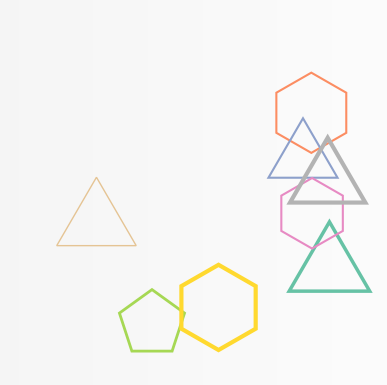[{"shape": "triangle", "thickness": 2.5, "radius": 0.6, "center": [0.85, 0.304]}, {"shape": "hexagon", "thickness": 1.5, "radius": 0.52, "center": [0.803, 0.707]}, {"shape": "triangle", "thickness": 1.5, "radius": 0.51, "center": [0.782, 0.59]}, {"shape": "hexagon", "thickness": 1.5, "radius": 0.46, "center": [0.805, 0.446]}, {"shape": "pentagon", "thickness": 2, "radius": 0.44, "center": [0.392, 0.159]}, {"shape": "hexagon", "thickness": 3, "radius": 0.55, "center": [0.564, 0.202]}, {"shape": "triangle", "thickness": 1, "radius": 0.59, "center": [0.249, 0.421]}, {"shape": "triangle", "thickness": 3, "radius": 0.56, "center": [0.846, 0.53]}]